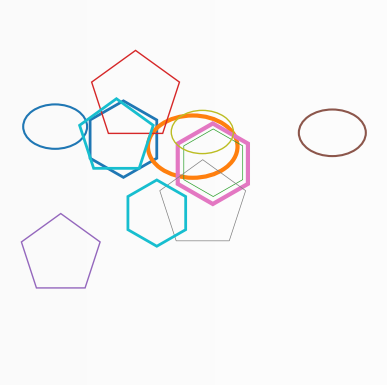[{"shape": "oval", "thickness": 1.5, "radius": 0.41, "center": [0.142, 0.671]}, {"shape": "hexagon", "thickness": 2, "radius": 0.5, "center": [0.319, 0.639]}, {"shape": "oval", "thickness": 3, "radius": 0.58, "center": [0.497, 0.619]}, {"shape": "hexagon", "thickness": 0.5, "radius": 0.44, "center": [0.55, 0.577]}, {"shape": "pentagon", "thickness": 1, "radius": 0.6, "center": [0.35, 0.75]}, {"shape": "pentagon", "thickness": 1, "radius": 0.53, "center": [0.157, 0.339]}, {"shape": "oval", "thickness": 1.5, "radius": 0.43, "center": [0.858, 0.655]}, {"shape": "hexagon", "thickness": 3, "radius": 0.52, "center": [0.549, 0.575]}, {"shape": "pentagon", "thickness": 0.5, "radius": 0.58, "center": [0.523, 0.469]}, {"shape": "oval", "thickness": 1, "radius": 0.4, "center": [0.522, 0.657]}, {"shape": "pentagon", "thickness": 2, "radius": 0.5, "center": [0.3, 0.644]}, {"shape": "hexagon", "thickness": 2, "radius": 0.43, "center": [0.405, 0.446]}]